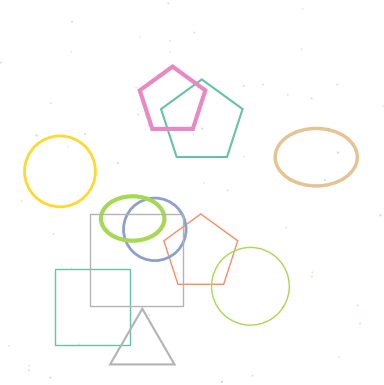[{"shape": "square", "thickness": 1, "radius": 0.49, "center": [0.24, 0.203]}, {"shape": "pentagon", "thickness": 1.5, "radius": 0.56, "center": [0.524, 0.682]}, {"shape": "pentagon", "thickness": 1, "radius": 0.5, "center": [0.522, 0.343]}, {"shape": "circle", "thickness": 2, "radius": 0.41, "center": [0.402, 0.404]}, {"shape": "pentagon", "thickness": 3, "radius": 0.45, "center": [0.448, 0.738]}, {"shape": "oval", "thickness": 3, "radius": 0.41, "center": [0.345, 0.432]}, {"shape": "circle", "thickness": 1, "radius": 0.5, "center": [0.65, 0.256]}, {"shape": "circle", "thickness": 2, "radius": 0.46, "center": [0.156, 0.555]}, {"shape": "oval", "thickness": 2.5, "radius": 0.53, "center": [0.821, 0.592]}, {"shape": "square", "thickness": 1, "radius": 0.6, "center": [0.354, 0.325]}, {"shape": "triangle", "thickness": 1.5, "radius": 0.48, "center": [0.37, 0.102]}]